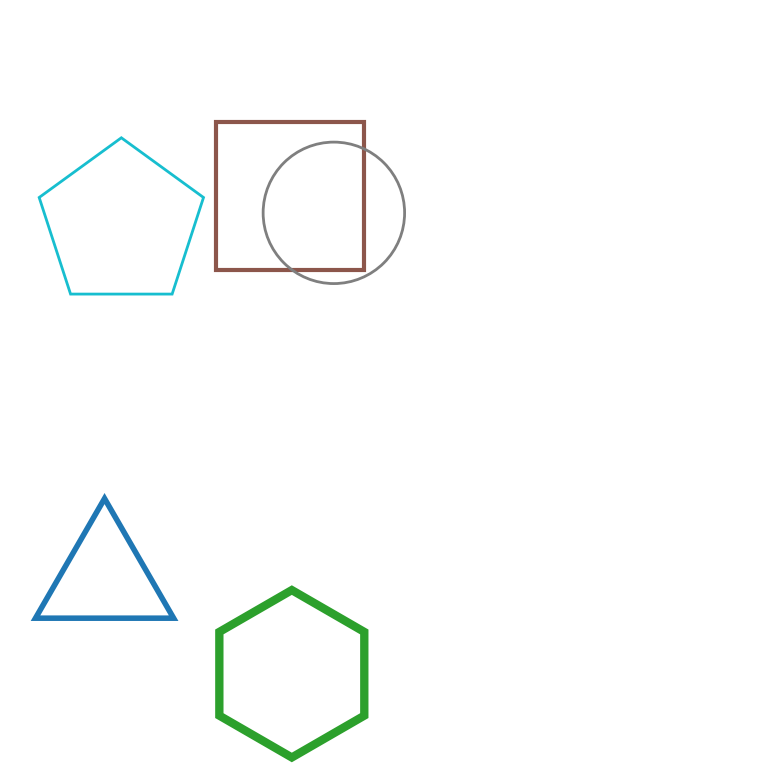[{"shape": "triangle", "thickness": 2, "radius": 0.52, "center": [0.136, 0.249]}, {"shape": "hexagon", "thickness": 3, "radius": 0.54, "center": [0.379, 0.125]}, {"shape": "square", "thickness": 1.5, "radius": 0.48, "center": [0.376, 0.746]}, {"shape": "circle", "thickness": 1, "radius": 0.46, "center": [0.434, 0.724]}, {"shape": "pentagon", "thickness": 1, "radius": 0.56, "center": [0.158, 0.709]}]